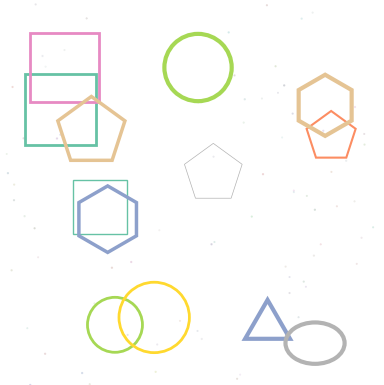[{"shape": "square", "thickness": 1, "radius": 0.35, "center": [0.259, 0.462]}, {"shape": "square", "thickness": 2, "radius": 0.46, "center": [0.157, 0.715]}, {"shape": "pentagon", "thickness": 1.5, "radius": 0.33, "center": [0.86, 0.645]}, {"shape": "triangle", "thickness": 3, "radius": 0.34, "center": [0.695, 0.154]}, {"shape": "hexagon", "thickness": 2.5, "radius": 0.43, "center": [0.28, 0.431]}, {"shape": "square", "thickness": 2, "radius": 0.45, "center": [0.167, 0.824]}, {"shape": "circle", "thickness": 2, "radius": 0.36, "center": [0.299, 0.156]}, {"shape": "circle", "thickness": 3, "radius": 0.44, "center": [0.514, 0.825]}, {"shape": "circle", "thickness": 2, "radius": 0.46, "center": [0.401, 0.175]}, {"shape": "hexagon", "thickness": 3, "radius": 0.4, "center": [0.845, 0.726]}, {"shape": "pentagon", "thickness": 2.5, "radius": 0.46, "center": [0.237, 0.658]}, {"shape": "oval", "thickness": 3, "radius": 0.38, "center": [0.818, 0.109]}, {"shape": "pentagon", "thickness": 0.5, "radius": 0.39, "center": [0.554, 0.549]}]